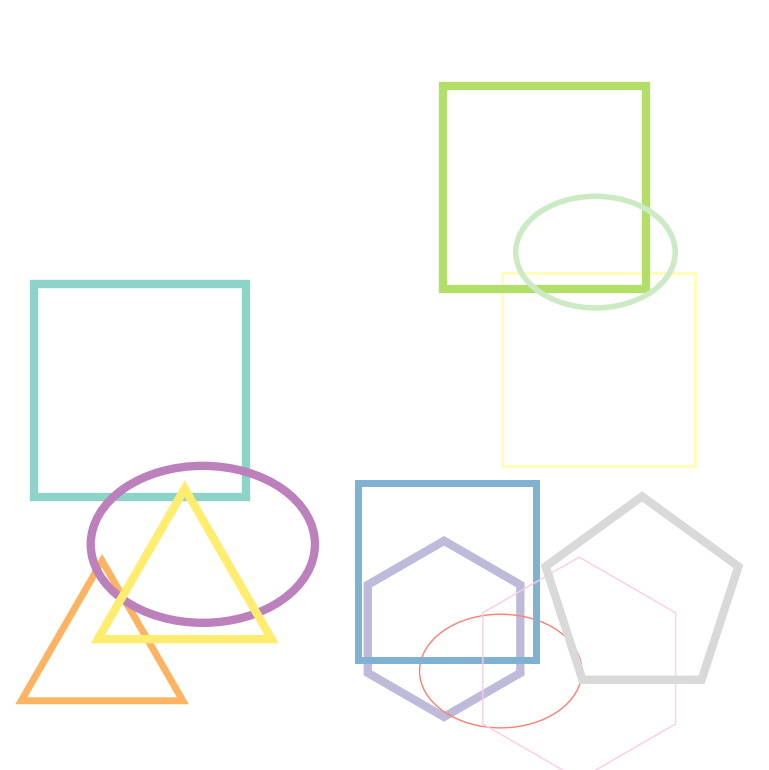[{"shape": "square", "thickness": 3, "radius": 0.69, "center": [0.182, 0.492]}, {"shape": "square", "thickness": 1, "radius": 0.63, "center": [0.777, 0.52]}, {"shape": "hexagon", "thickness": 3, "radius": 0.57, "center": [0.577, 0.183]}, {"shape": "oval", "thickness": 0.5, "radius": 0.53, "center": [0.65, 0.129]}, {"shape": "square", "thickness": 2.5, "radius": 0.58, "center": [0.58, 0.258]}, {"shape": "triangle", "thickness": 2.5, "radius": 0.61, "center": [0.133, 0.15]}, {"shape": "square", "thickness": 3, "radius": 0.66, "center": [0.707, 0.757]}, {"shape": "hexagon", "thickness": 0.5, "radius": 0.72, "center": [0.752, 0.132]}, {"shape": "pentagon", "thickness": 3, "radius": 0.66, "center": [0.834, 0.224]}, {"shape": "oval", "thickness": 3, "radius": 0.73, "center": [0.263, 0.293]}, {"shape": "oval", "thickness": 2, "radius": 0.52, "center": [0.773, 0.673]}, {"shape": "triangle", "thickness": 3, "radius": 0.65, "center": [0.24, 0.235]}]